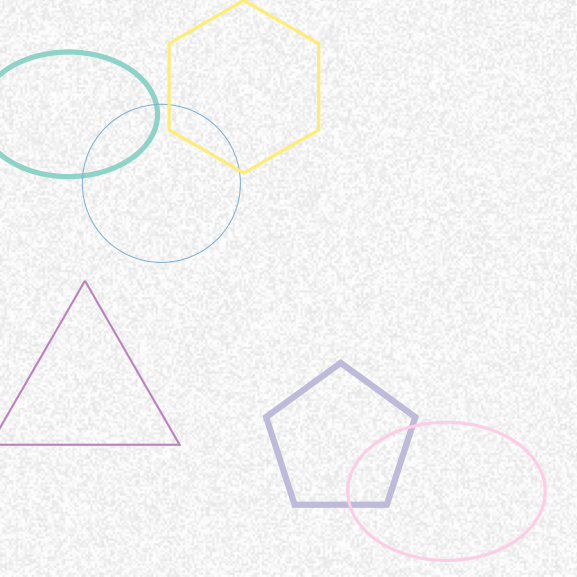[{"shape": "oval", "thickness": 2.5, "radius": 0.77, "center": [0.119, 0.801]}, {"shape": "pentagon", "thickness": 3, "radius": 0.68, "center": [0.59, 0.235]}, {"shape": "circle", "thickness": 0.5, "radius": 0.68, "center": [0.279, 0.682]}, {"shape": "oval", "thickness": 1.5, "radius": 0.85, "center": [0.773, 0.148]}, {"shape": "triangle", "thickness": 1, "radius": 0.95, "center": [0.147, 0.324]}, {"shape": "hexagon", "thickness": 1.5, "radius": 0.75, "center": [0.422, 0.849]}]